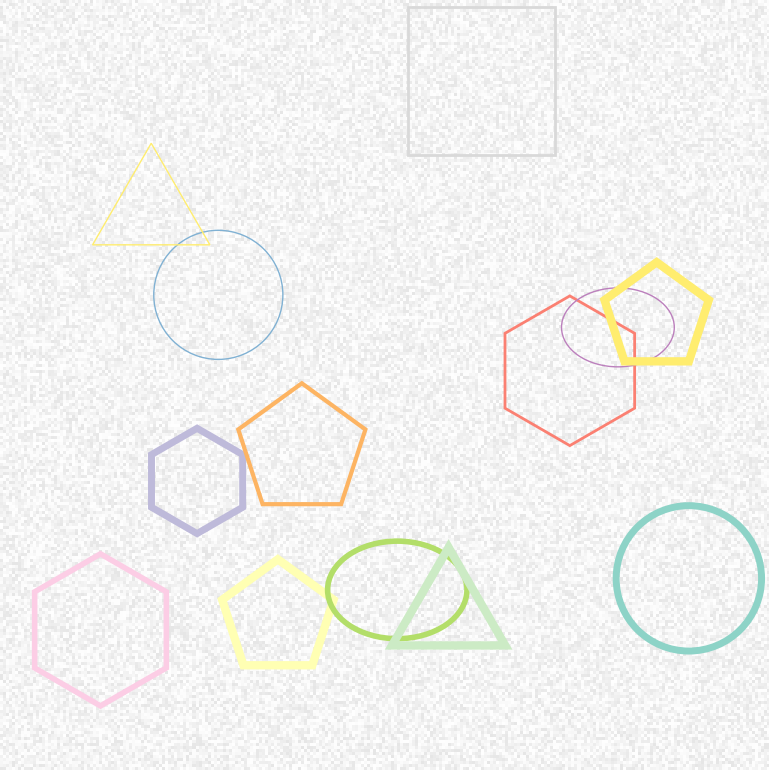[{"shape": "circle", "thickness": 2.5, "radius": 0.47, "center": [0.895, 0.249]}, {"shape": "pentagon", "thickness": 3, "radius": 0.38, "center": [0.361, 0.198]}, {"shape": "hexagon", "thickness": 2.5, "radius": 0.34, "center": [0.256, 0.375]}, {"shape": "hexagon", "thickness": 1, "radius": 0.49, "center": [0.74, 0.518]}, {"shape": "circle", "thickness": 0.5, "radius": 0.42, "center": [0.284, 0.617]}, {"shape": "pentagon", "thickness": 1.5, "radius": 0.43, "center": [0.392, 0.415]}, {"shape": "oval", "thickness": 2, "radius": 0.45, "center": [0.516, 0.234]}, {"shape": "hexagon", "thickness": 2, "radius": 0.49, "center": [0.131, 0.182]}, {"shape": "square", "thickness": 1, "radius": 0.48, "center": [0.626, 0.895]}, {"shape": "oval", "thickness": 0.5, "radius": 0.37, "center": [0.802, 0.575]}, {"shape": "triangle", "thickness": 3, "radius": 0.42, "center": [0.583, 0.204]}, {"shape": "pentagon", "thickness": 3, "radius": 0.36, "center": [0.853, 0.588]}, {"shape": "triangle", "thickness": 0.5, "radius": 0.44, "center": [0.196, 0.726]}]